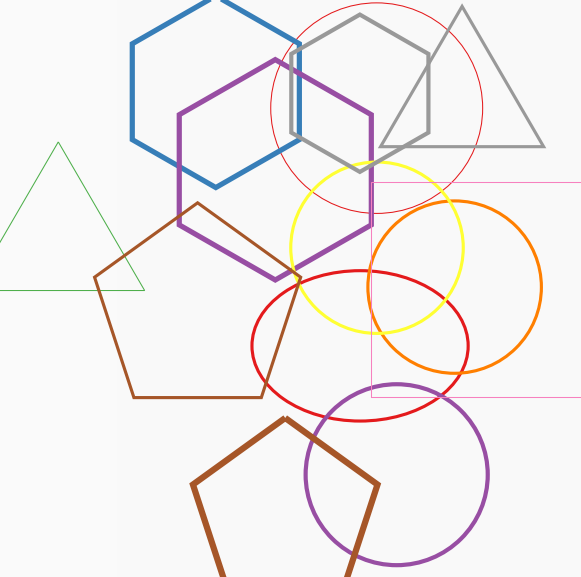[{"shape": "circle", "thickness": 0.5, "radius": 0.91, "center": [0.648, 0.812]}, {"shape": "oval", "thickness": 1.5, "radius": 0.93, "center": [0.619, 0.4]}, {"shape": "hexagon", "thickness": 2.5, "radius": 0.83, "center": [0.371, 0.84]}, {"shape": "triangle", "thickness": 0.5, "radius": 0.86, "center": [0.1, 0.582]}, {"shape": "hexagon", "thickness": 2.5, "radius": 0.95, "center": [0.474, 0.705]}, {"shape": "circle", "thickness": 2, "radius": 0.78, "center": [0.682, 0.177]}, {"shape": "circle", "thickness": 1.5, "radius": 0.75, "center": [0.782, 0.502]}, {"shape": "circle", "thickness": 1.5, "radius": 0.74, "center": [0.649, 0.57]}, {"shape": "pentagon", "thickness": 1.5, "radius": 0.93, "center": [0.34, 0.461]}, {"shape": "pentagon", "thickness": 3, "radius": 0.83, "center": [0.491, 0.108]}, {"shape": "square", "thickness": 0.5, "radius": 0.93, "center": [0.825, 0.498]}, {"shape": "triangle", "thickness": 1.5, "radius": 0.81, "center": [0.795, 0.826]}, {"shape": "hexagon", "thickness": 2, "radius": 0.68, "center": [0.619, 0.838]}]